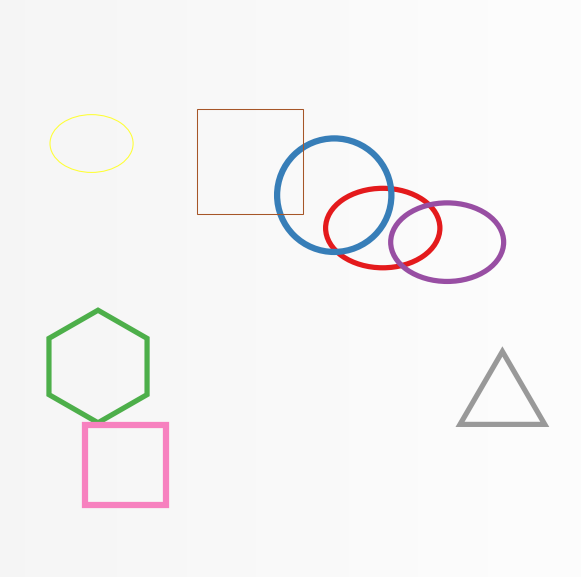[{"shape": "oval", "thickness": 2.5, "radius": 0.49, "center": [0.658, 0.604]}, {"shape": "circle", "thickness": 3, "radius": 0.49, "center": [0.575, 0.661]}, {"shape": "hexagon", "thickness": 2.5, "radius": 0.49, "center": [0.169, 0.364]}, {"shape": "oval", "thickness": 2.5, "radius": 0.49, "center": [0.769, 0.58]}, {"shape": "oval", "thickness": 0.5, "radius": 0.36, "center": [0.158, 0.751]}, {"shape": "square", "thickness": 0.5, "radius": 0.46, "center": [0.43, 0.72]}, {"shape": "square", "thickness": 3, "radius": 0.35, "center": [0.216, 0.194]}, {"shape": "triangle", "thickness": 2.5, "radius": 0.42, "center": [0.864, 0.306]}]